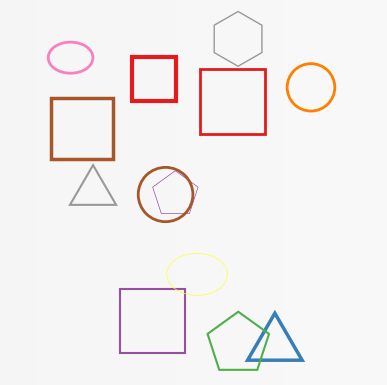[{"shape": "square", "thickness": 2, "radius": 0.42, "center": [0.6, 0.736]}, {"shape": "square", "thickness": 3, "radius": 0.29, "center": [0.398, 0.795]}, {"shape": "triangle", "thickness": 2.5, "radius": 0.41, "center": [0.709, 0.105]}, {"shape": "pentagon", "thickness": 1.5, "radius": 0.42, "center": [0.615, 0.107]}, {"shape": "square", "thickness": 1.5, "radius": 0.42, "center": [0.392, 0.166]}, {"shape": "pentagon", "thickness": 0.5, "radius": 0.31, "center": [0.453, 0.495]}, {"shape": "circle", "thickness": 2, "radius": 0.31, "center": [0.803, 0.773]}, {"shape": "oval", "thickness": 0.5, "radius": 0.39, "center": [0.509, 0.287]}, {"shape": "square", "thickness": 2.5, "radius": 0.4, "center": [0.213, 0.667]}, {"shape": "circle", "thickness": 2, "radius": 0.35, "center": [0.427, 0.495]}, {"shape": "oval", "thickness": 2, "radius": 0.29, "center": [0.182, 0.85]}, {"shape": "hexagon", "thickness": 1, "radius": 0.36, "center": [0.614, 0.899]}, {"shape": "triangle", "thickness": 1.5, "radius": 0.34, "center": [0.24, 0.502]}]